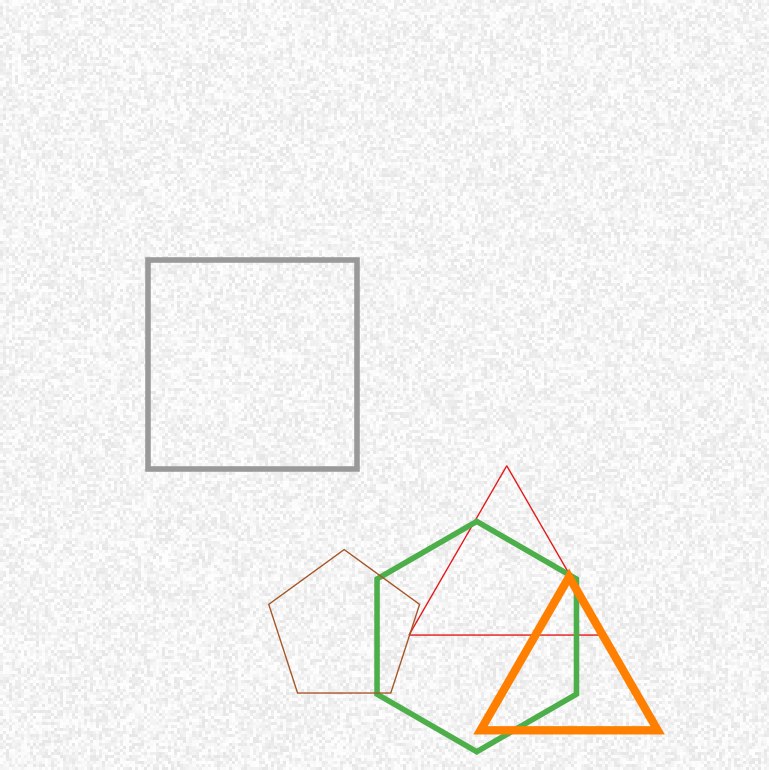[{"shape": "triangle", "thickness": 0.5, "radius": 0.73, "center": [0.658, 0.249]}, {"shape": "hexagon", "thickness": 2, "radius": 0.75, "center": [0.619, 0.173]}, {"shape": "triangle", "thickness": 3, "radius": 0.66, "center": [0.739, 0.118]}, {"shape": "pentagon", "thickness": 0.5, "radius": 0.51, "center": [0.447, 0.183]}, {"shape": "square", "thickness": 2, "radius": 0.68, "center": [0.328, 0.526]}]